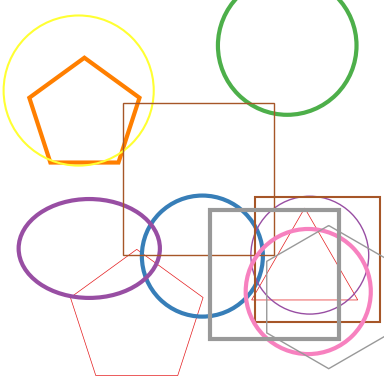[{"shape": "pentagon", "thickness": 0.5, "radius": 0.91, "center": [0.355, 0.171]}, {"shape": "triangle", "thickness": 0.5, "radius": 0.8, "center": [0.791, 0.3]}, {"shape": "circle", "thickness": 3, "radius": 0.79, "center": [0.526, 0.335]}, {"shape": "circle", "thickness": 3, "radius": 0.9, "center": [0.746, 0.882]}, {"shape": "oval", "thickness": 3, "radius": 0.92, "center": [0.232, 0.355]}, {"shape": "circle", "thickness": 1, "radius": 0.77, "center": [0.805, 0.337]}, {"shape": "pentagon", "thickness": 3, "radius": 0.75, "center": [0.219, 0.7]}, {"shape": "circle", "thickness": 1.5, "radius": 0.97, "center": [0.204, 0.765]}, {"shape": "square", "thickness": 1.5, "radius": 0.81, "center": [0.824, 0.326]}, {"shape": "square", "thickness": 1, "radius": 0.98, "center": [0.516, 0.535]}, {"shape": "circle", "thickness": 3, "radius": 0.81, "center": [0.801, 0.243]}, {"shape": "hexagon", "thickness": 1, "radius": 0.93, "center": [0.854, 0.228]}, {"shape": "square", "thickness": 3, "radius": 0.84, "center": [0.712, 0.287]}]